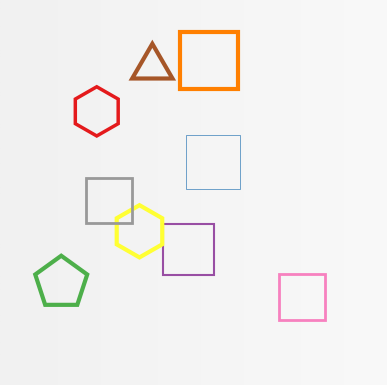[{"shape": "hexagon", "thickness": 2.5, "radius": 0.32, "center": [0.25, 0.711]}, {"shape": "square", "thickness": 0.5, "radius": 0.35, "center": [0.55, 0.579]}, {"shape": "pentagon", "thickness": 3, "radius": 0.35, "center": [0.158, 0.265]}, {"shape": "square", "thickness": 1.5, "radius": 0.33, "center": [0.487, 0.351]}, {"shape": "square", "thickness": 3, "radius": 0.37, "center": [0.539, 0.842]}, {"shape": "hexagon", "thickness": 3, "radius": 0.34, "center": [0.36, 0.399]}, {"shape": "triangle", "thickness": 3, "radius": 0.3, "center": [0.393, 0.826]}, {"shape": "square", "thickness": 2, "radius": 0.3, "center": [0.779, 0.229]}, {"shape": "square", "thickness": 2, "radius": 0.29, "center": [0.281, 0.479]}]